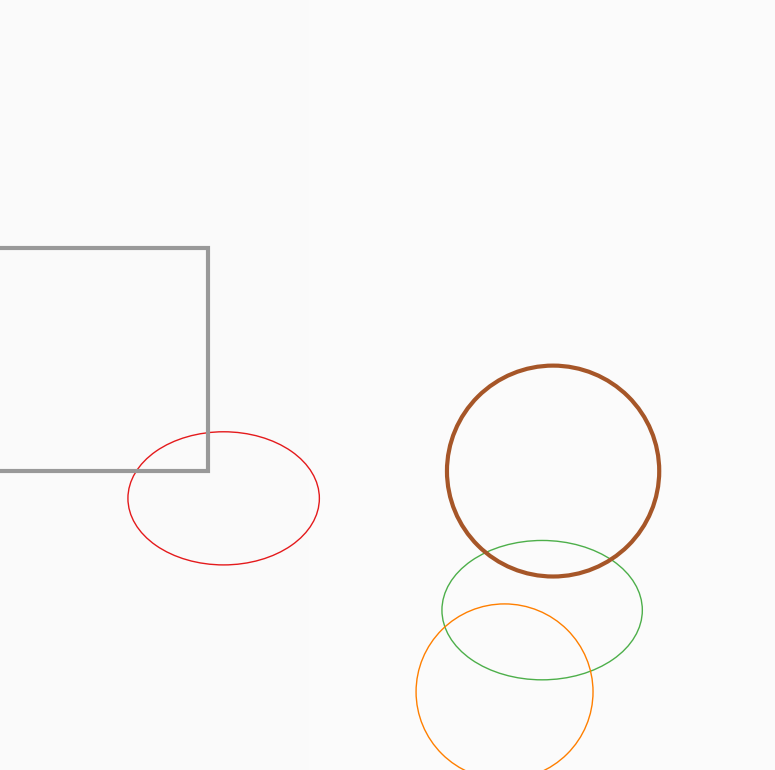[{"shape": "oval", "thickness": 0.5, "radius": 0.62, "center": [0.289, 0.353]}, {"shape": "oval", "thickness": 0.5, "radius": 0.65, "center": [0.7, 0.208]}, {"shape": "circle", "thickness": 0.5, "radius": 0.57, "center": [0.651, 0.102]}, {"shape": "circle", "thickness": 1.5, "radius": 0.68, "center": [0.714, 0.388]}, {"shape": "square", "thickness": 1.5, "radius": 0.72, "center": [0.124, 0.533]}]